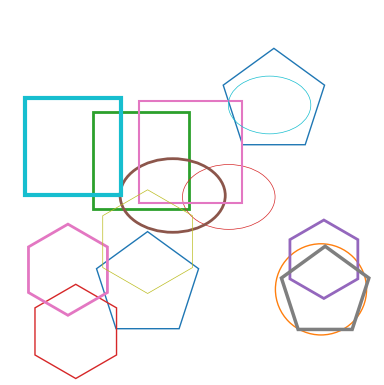[{"shape": "pentagon", "thickness": 1, "radius": 0.7, "center": [0.383, 0.259]}, {"shape": "pentagon", "thickness": 1, "radius": 0.69, "center": [0.711, 0.736]}, {"shape": "circle", "thickness": 1, "radius": 0.59, "center": [0.834, 0.248]}, {"shape": "square", "thickness": 2, "radius": 0.63, "center": [0.366, 0.583]}, {"shape": "oval", "thickness": 0.5, "radius": 0.6, "center": [0.594, 0.488]}, {"shape": "hexagon", "thickness": 1, "radius": 0.61, "center": [0.197, 0.139]}, {"shape": "hexagon", "thickness": 2, "radius": 0.51, "center": [0.841, 0.327]}, {"shape": "oval", "thickness": 2, "radius": 0.68, "center": [0.449, 0.492]}, {"shape": "hexagon", "thickness": 2, "radius": 0.59, "center": [0.176, 0.299]}, {"shape": "square", "thickness": 1.5, "radius": 0.67, "center": [0.494, 0.605]}, {"shape": "pentagon", "thickness": 2.5, "radius": 0.6, "center": [0.845, 0.241]}, {"shape": "hexagon", "thickness": 0.5, "radius": 0.67, "center": [0.383, 0.372]}, {"shape": "square", "thickness": 3, "radius": 0.63, "center": [0.19, 0.619]}, {"shape": "oval", "thickness": 0.5, "radius": 0.54, "center": [0.7, 0.727]}]